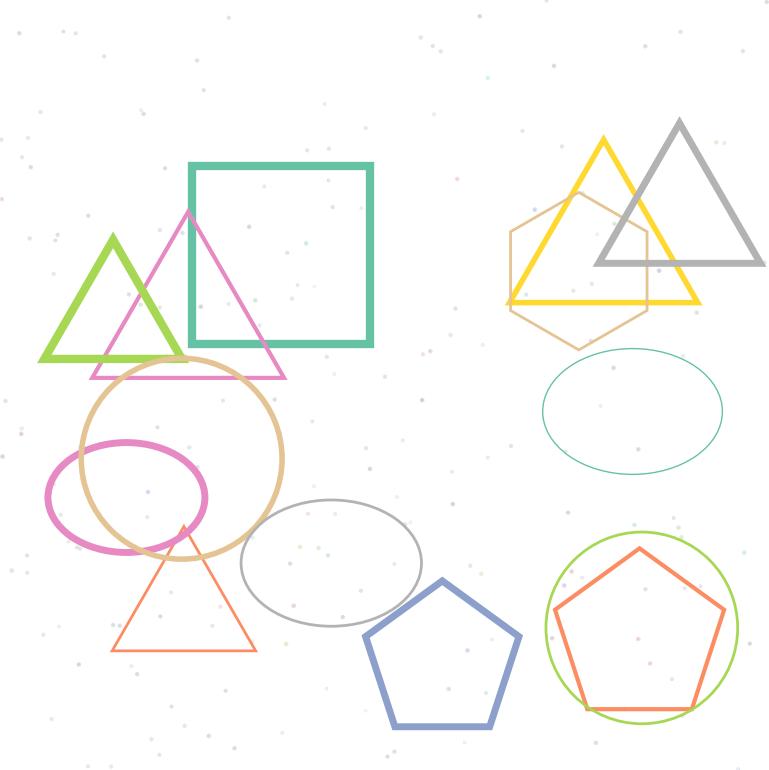[{"shape": "square", "thickness": 3, "radius": 0.58, "center": [0.365, 0.669]}, {"shape": "oval", "thickness": 0.5, "radius": 0.58, "center": [0.821, 0.466]}, {"shape": "triangle", "thickness": 1, "radius": 0.54, "center": [0.239, 0.209]}, {"shape": "pentagon", "thickness": 1.5, "radius": 0.58, "center": [0.831, 0.172]}, {"shape": "pentagon", "thickness": 2.5, "radius": 0.52, "center": [0.574, 0.141]}, {"shape": "triangle", "thickness": 1.5, "radius": 0.72, "center": [0.244, 0.581]}, {"shape": "oval", "thickness": 2.5, "radius": 0.51, "center": [0.164, 0.354]}, {"shape": "circle", "thickness": 1, "radius": 0.62, "center": [0.834, 0.185]}, {"shape": "triangle", "thickness": 3, "radius": 0.52, "center": [0.147, 0.585]}, {"shape": "triangle", "thickness": 2, "radius": 0.71, "center": [0.784, 0.678]}, {"shape": "circle", "thickness": 2, "radius": 0.65, "center": [0.236, 0.404]}, {"shape": "hexagon", "thickness": 1, "radius": 0.51, "center": [0.752, 0.648]}, {"shape": "oval", "thickness": 1, "radius": 0.59, "center": [0.43, 0.269]}, {"shape": "triangle", "thickness": 2.5, "radius": 0.61, "center": [0.883, 0.719]}]